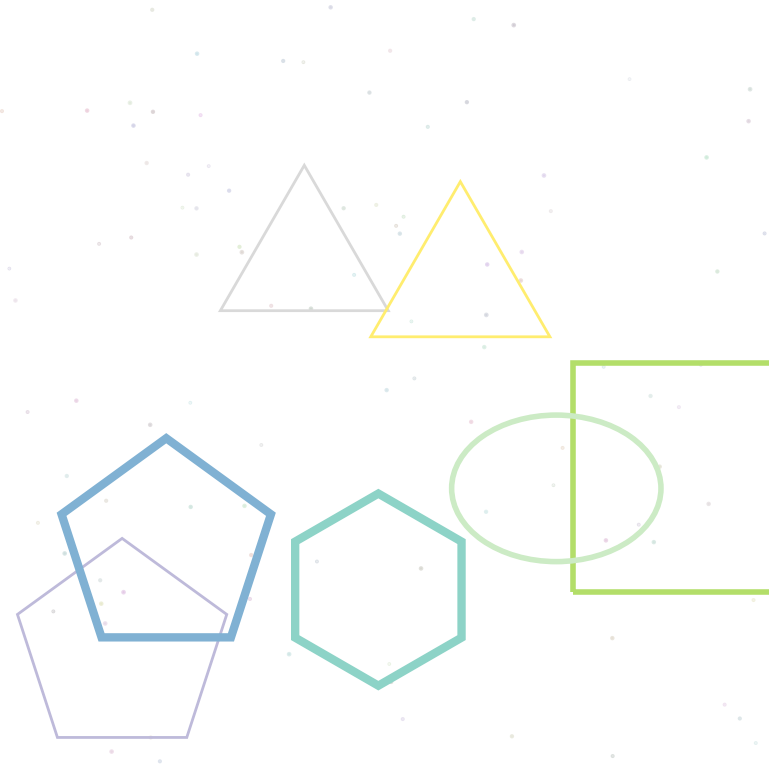[{"shape": "hexagon", "thickness": 3, "radius": 0.62, "center": [0.491, 0.234]}, {"shape": "pentagon", "thickness": 1, "radius": 0.71, "center": [0.159, 0.158]}, {"shape": "pentagon", "thickness": 3, "radius": 0.71, "center": [0.216, 0.288]}, {"shape": "square", "thickness": 2, "radius": 0.74, "center": [0.892, 0.38]}, {"shape": "triangle", "thickness": 1, "radius": 0.63, "center": [0.395, 0.659]}, {"shape": "oval", "thickness": 2, "radius": 0.68, "center": [0.722, 0.366]}, {"shape": "triangle", "thickness": 1, "radius": 0.67, "center": [0.598, 0.63]}]